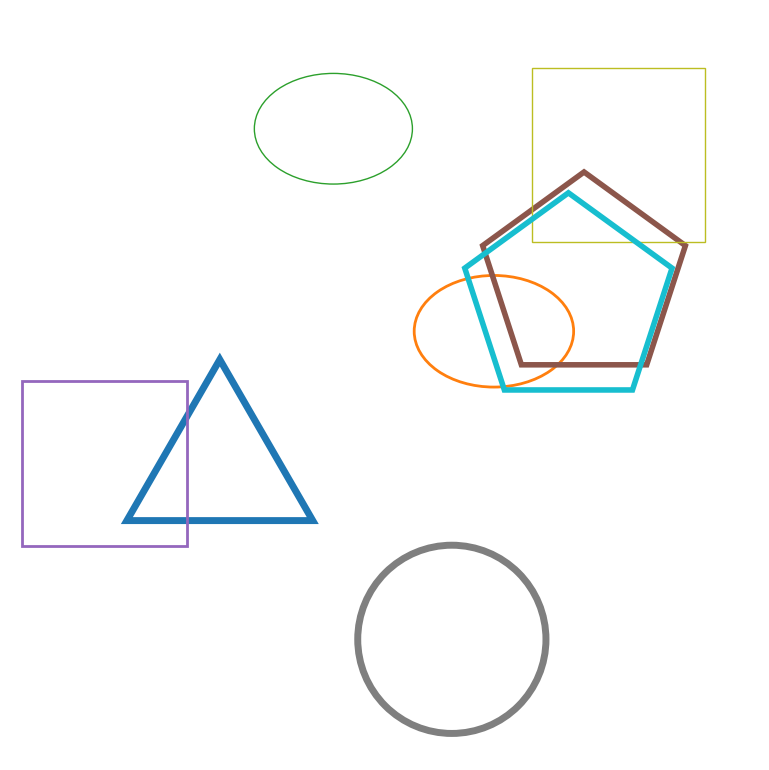[{"shape": "triangle", "thickness": 2.5, "radius": 0.7, "center": [0.285, 0.394]}, {"shape": "oval", "thickness": 1, "radius": 0.52, "center": [0.641, 0.57]}, {"shape": "oval", "thickness": 0.5, "radius": 0.51, "center": [0.433, 0.833]}, {"shape": "square", "thickness": 1, "radius": 0.54, "center": [0.136, 0.399]}, {"shape": "pentagon", "thickness": 2, "radius": 0.69, "center": [0.758, 0.638]}, {"shape": "circle", "thickness": 2.5, "radius": 0.61, "center": [0.587, 0.17]}, {"shape": "square", "thickness": 0.5, "radius": 0.56, "center": [0.803, 0.799]}, {"shape": "pentagon", "thickness": 2, "radius": 0.71, "center": [0.738, 0.608]}]